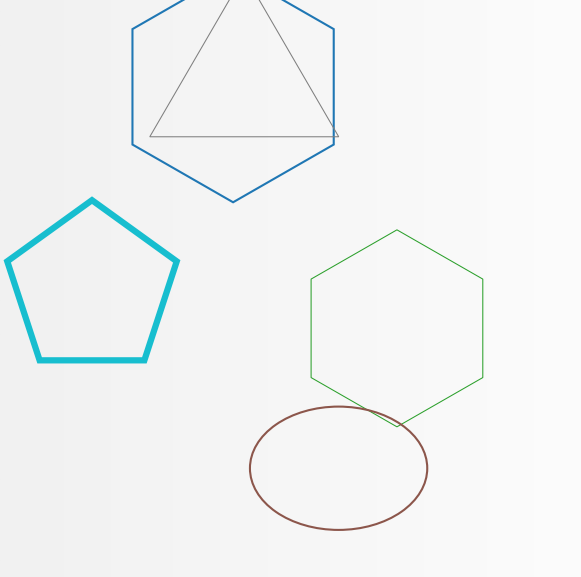[{"shape": "hexagon", "thickness": 1, "radius": 1.0, "center": [0.401, 0.849]}, {"shape": "hexagon", "thickness": 0.5, "radius": 0.85, "center": [0.683, 0.431]}, {"shape": "oval", "thickness": 1, "radius": 0.76, "center": [0.583, 0.188]}, {"shape": "triangle", "thickness": 0.5, "radius": 0.94, "center": [0.42, 0.856]}, {"shape": "pentagon", "thickness": 3, "radius": 0.77, "center": [0.158, 0.499]}]